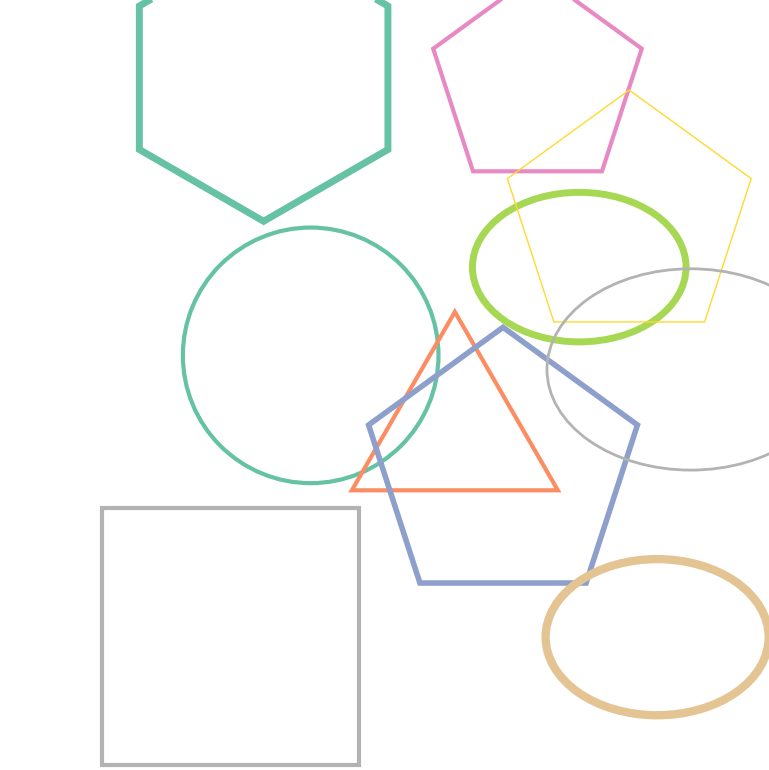[{"shape": "circle", "thickness": 1.5, "radius": 0.83, "center": [0.403, 0.538]}, {"shape": "hexagon", "thickness": 2.5, "radius": 0.93, "center": [0.342, 0.899]}, {"shape": "triangle", "thickness": 1.5, "radius": 0.77, "center": [0.591, 0.44]}, {"shape": "pentagon", "thickness": 2, "radius": 0.92, "center": [0.653, 0.391]}, {"shape": "pentagon", "thickness": 1.5, "radius": 0.71, "center": [0.698, 0.893]}, {"shape": "oval", "thickness": 2.5, "radius": 0.69, "center": [0.752, 0.653]}, {"shape": "pentagon", "thickness": 0.5, "radius": 0.83, "center": [0.817, 0.717]}, {"shape": "oval", "thickness": 3, "radius": 0.72, "center": [0.853, 0.172]}, {"shape": "square", "thickness": 1.5, "radius": 0.83, "center": [0.3, 0.173]}, {"shape": "oval", "thickness": 1, "radius": 0.93, "center": [0.897, 0.52]}]